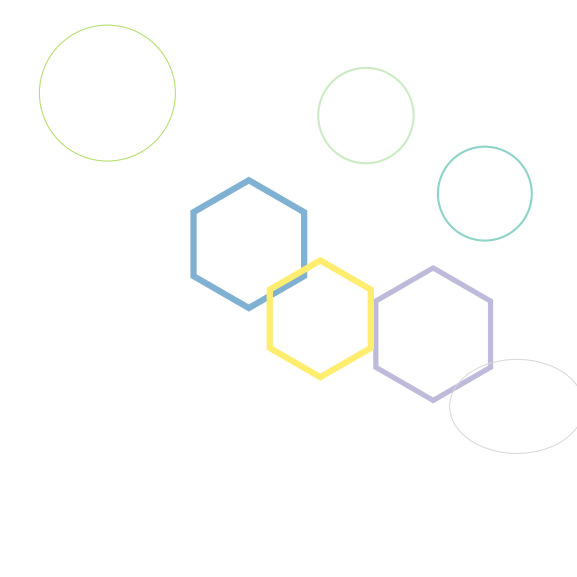[{"shape": "circle", "thickness": 1, "radius": 0.41, "center": [0.84, 0.664]}, {"shape": "hexagon", "thickness": 2.5, "radius": 0.57, "center": [0.75, 0.42]}, {"shape": "hexagon", "thickness": 3, "radius": 0.55, "center": [0.431, 0.576]}, {"shape": "circle", "thickness": 0.5, "radius": 0.59, "center": [0.186, 0.838]}, {"shape": "oval", "thickness": 0.5, "radius": 0.58, "center": [0.895, 0.295]}, {"shape": "circle", "thickness": 1, "radius": 0.41, "center": [0.634, 0.799]}, {"shape": "hexagon", "thickness": 3, "radius": 0.51, "center": [0.555, 0.447]}]